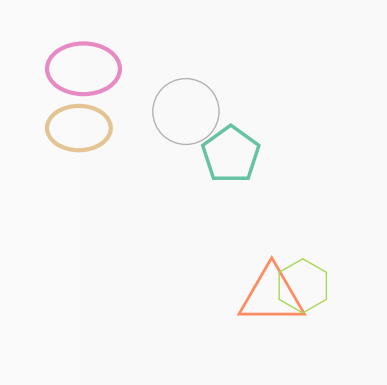[{"shape": "pentagon", "thickness": 2.5, "radius": 0.38, "center": [0.596, 0.599]}, {"shape": "triangle", "thickness": 2, "radius": 0.49, "center": [0.701, 0.233]}, {"shape": "oval", "thickness": 3, "radius": 0.47, "center": [0.215, 0.821]}, {"shape": "hexagon", "thickness": 1, "radius": 0.35, "center": [0.781, 0.258]}, {"shape": "oval", "thickness": 3, "radius": 0.41, "center": [0.204, 0.667]}, {"shape": "circle", "thickness": 1, "radius": 0.43, "center": [0.48, 0.71]}]